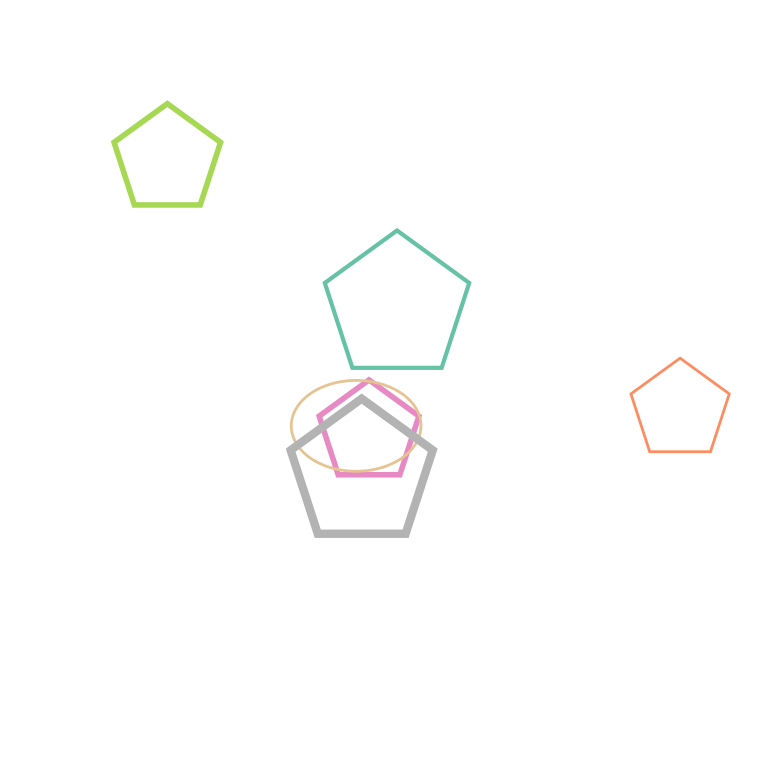[{"shape": "pentagon", "thickness": 1.5, "radius": 0.49, "center": [0.516, 0.602]}, {"shape": "pentagon", "thickness": 1, "radius": 0.34, "center": [0.883, 0.468]}, {"shape": "pentagon", "thickness": 2, "radius": 0.34, "center": [0.479, 0.439]}, {"shape": "pentagon", "thickness": 2, "radius": 0.36, "center": [0.217, 0.793]}, {"shape": "oval", "thickness": 1, "radius": 0.42, "center": [0.462, 0.447]}, {"shape": "pentagon", "thickness": 3, "radius": 0.49, "center": [0.47, 0.385]}]